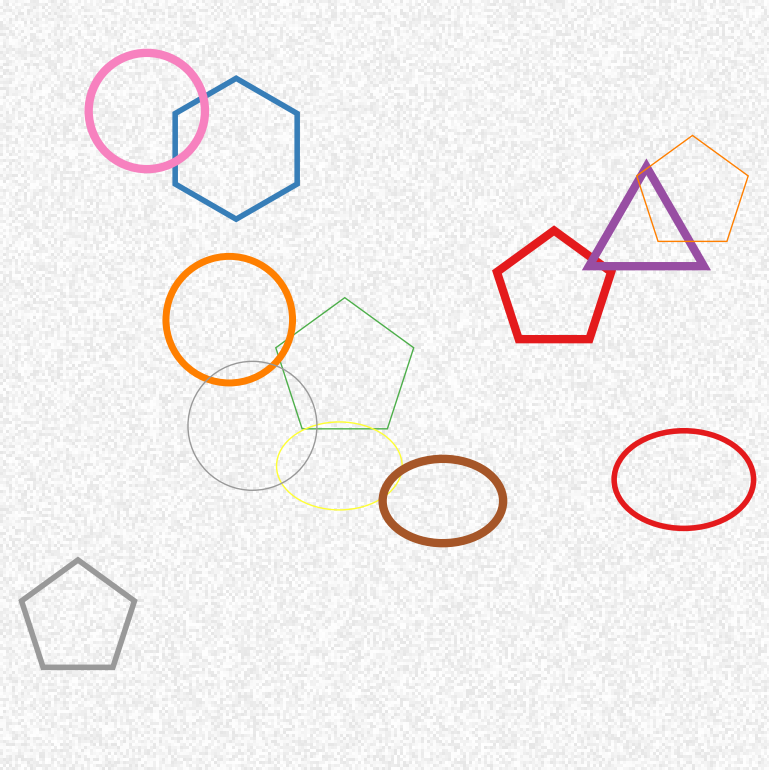[{"shape": "oval", "thickness": 2, "radius": 0.45, "center": [0.888, 0.377]}, {"shape": "pentagon", "thickness": 3, "radius": 0.39, "center": [0.72, 0.623]}, {"shape": "hexagon", "thickness": 2, "radius": 0.46, "center": [0.307, 0.807]}, {"shape": "pentagon", "thickness": 0.5, "radius": 0.47, "center": [0.448, 0.519]}, {"shape": "triangle", "thickness": 3, "radius": 0.43, "center": [0.84, 0.697]}, {"shape": "pentagon", "thickness": 0.5, "radius": 0.38, "center": [0.899, 0.748]}, {"shape": "circle", "thickness": 2.5, "radius": 0.41, "center": [0.298, 0.585]}, {"shape": "oval", "thickness": 0.5, "radius": 0.41, "center": [0.441, 0.395]}, {"shape": "oval", "thickness": 3, "radius": 0.39, "center": [0.575, 0.349]}, {"shape": "circle", "thickness": 3, "radius": 0.38, "center": [0.191, 0.856]}, {"shape": "pentagon", "thickness": 2, "radius": 0.39, "center": [0.101, 0.196]}, {"shape": "circle", "thickness": 0.5, "radius": 0.42, "center": [0.328, 0.447]}]